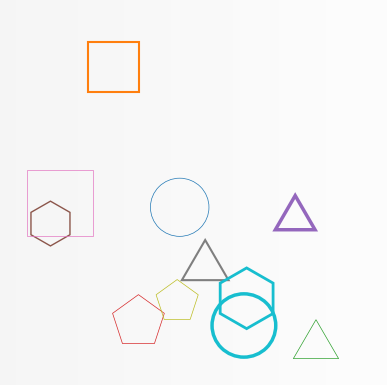[{"shape": "circle", "thickness": 0.5, "radius": 0.38, "center": [0.464, 0.462]}, {"shape": "square", "thickness": 1.5, "radius": 0.33, "center": [0.293, 0.826]}, {"shape": "triangle", "thickness": 0.5, "radius": 0.34, "center": [0.815, 0.102]}, {"shape": "pentagon", "thickness": 0.5, "radius": 0.35, "center": [0.357, 0.164]}, {"shape": "triangle", "thickness": 2.5, "radius": 0.3, "center": [0.762, 0.433]}, {"shape": "hexagon", "thickness": 1, "radius": 0.29, "center": [0.13, 0.419]}, {"shape": "square", "thickness": 0.5, "radius": 0.43, "center": [0.155, 0.473]}, {"shape": "triangle", "thickness": 1.5, "radius": 0.35, "center": [0.529, 0.307]}, {"shape": "pentagon", "thickness": 0.5, "radius": 0.29, "center": [0.457, 0.217]}, {"shape": "circle", "thickness": 2.5, "radius": 0.41, "center": [0.629, 0.155]}, {"shape": "hexagon", "thickness": 2, "radius": 0.39, "center": [0.636, 0.225]}]